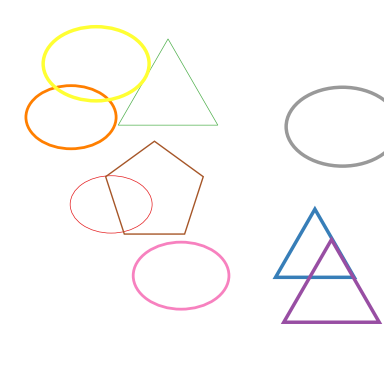[{"shape": "oval", "thickness": 0.5, "radius": 0.53, "center": [0.289, 0.469]}, {"shape": "triangle", "thickness": 2.5, "radius": 0.59, "center": [0.818, 0.339]}, {"shape": "triangle", "thickness": 0.5, "radius": 0.75, "center": [0.436, 0.75]}, {"shape": "triangle", "thickness": 2.5, "radius": 0.72, "center": [0.861, 0.235]}, {"shape": "oval", "thickness": 2, "radius": 0.59, "center": [0.184, 0.696]}, {"shape": "oval", "thickness": 2.5, "radius": 0.69, "center": [0.25, 0.834]}, {"shape": "pentagon", "thickness": 1, "radius": 0.67, "center": [0.401, 0.5]}, {"shape": "oval", "thickness": 2, "radius": 0.62, "center": [0.47, 0.284]}, {"shape": "oval", "thickness": 2.5, "radius": 0.73, "center": [0.89, 0.671]}]